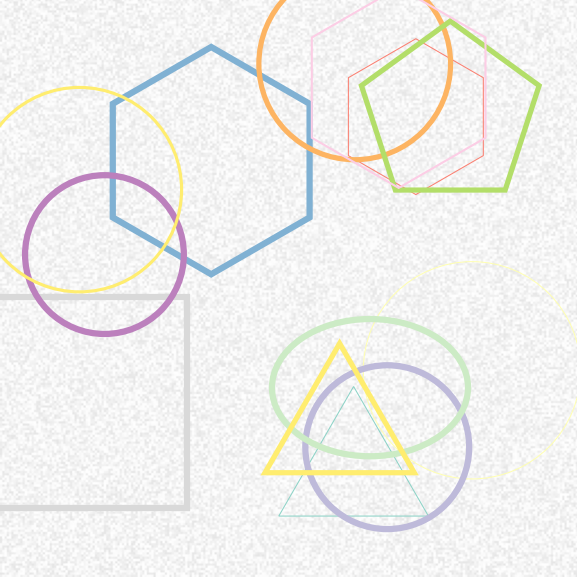[{"shape": "triangle", "thickness": 0.5, "radius": 0.75, "center": [0.612, 0.18]}, {"shape": "circle", "thickness": 0.5, "radius": 0.94, "center": [0.817, 0.358]}, {"shape": "circle", "thickness": 3, "radius": 0.71, "center": [0.671, 0.225]}, {"shape": "hexagon", "thickness": 0.5, "radius": 0.67, "center": [0.72, 0.797]}, {"shape": "hexagon", "thickness": 3, "radius": 0.98, "center": [0.366, 0.721]}, {"shape": "circle", "thickness": 2.5, "radius": 0.83, "center": [0.614, 0.889]}, {"shape": "pentagon", "thickness": 2.5, "radius": 0.81, "center": [0.78, 0.801]}, {"shape": "hexagon", "thickness": 1, "radius": 0.87, "center": [0.69, 0.847]}, {"shape": "square", "thickness": 3, "radius": 0.91, "center": [0.141, 0.303]}, {"shape": "circle", "thickness": 3, "radius": 0.69, "center": [0.181, 0.558]}, {"shape": "oval", "thickness": 3, "radius": 0.85, "center": [0.641, 0.328]}, {"shape": "circle", "thickness": 1.5, "radius": 0.89, "center": [0.137, 0.671]}, {"shape": "triangle", "thickness": 2.5, "radius": 0.75, "center": [0.588, 0.255]}]